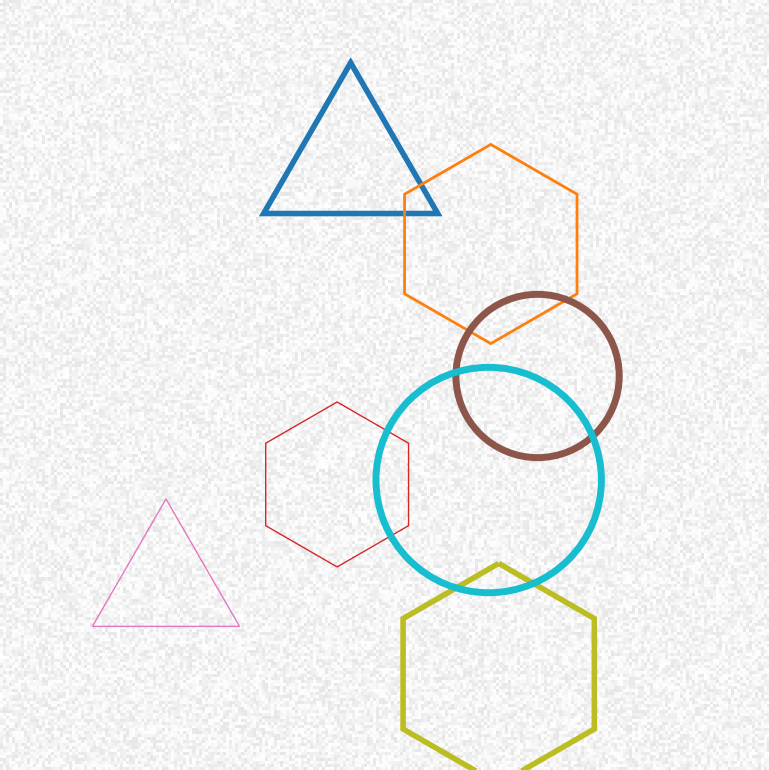[{"shape": "triangle", "thickness": 2, "radius": 0.65, "center": [0.455, 0.788]}, {"shape": "hexagon", "thickness": 1, "radius": 0.65, "center": [0.637, 0.683]}, {"shape": "hexagon", "thickness": 0.5, "radius": 0.54, "center": [0.438, 0.371]}, {"shape": "circle", "thickness": 2.5, "radius": 0.53, "center": [0.698, 0.512]}, {"shape": "triangle", "thickness": 0.5, "radius": 0.55, "center": [0.216, 0.242]}, {"shape": "hexagon", "thickness": 2, "radius": 0.72, "center": [0.648, 0.125]}, {"shape": "circle", "thickness": 2.5, "radius": 0.73, "center": [0.635, 0.377]}]